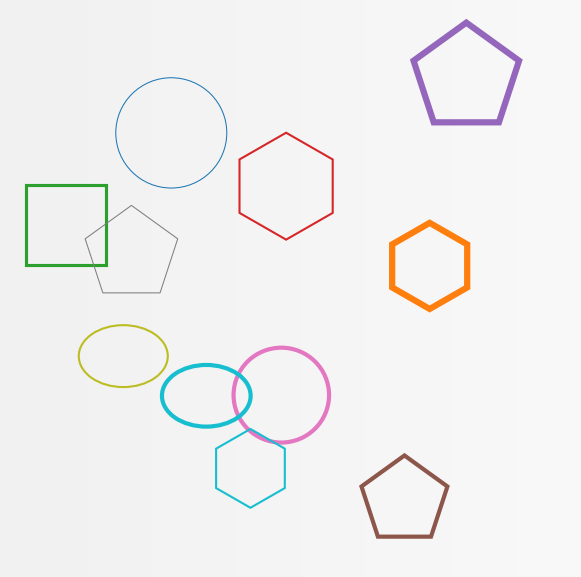[{"shape": "circle", "thickness": 0.5, "radius": 0.48, "center": [0.295, 0.769]}, {"shape": "hexagon", "thickness": 3, "radius": 0.37, "center": [0.739, 0.539]}, {"shape": "square", "thickness": 1.5, "radius": 0.34, "center": [0.113, 0.609]}, {"shape": "hexagon", "thickness": 1, "radius": 0.46, "center": [0.492, 0.677]}, {"shape": "pentagon", "thickness": 3, "radius": 0.48, "center": [0.802, 0.865]}, {"shape": "pentagon", "thickness": 2, "radius": 0.39, "center": [0.696, 0.133]}, {"shape": "circle", "thickness": 2, "radius": 0.41, "center": [0.484, 0.315]}, {"shape": "pentagon", "thickness": 0.5, "radius": 0.42, "center": [0.226, 0.56]}, {"shape": "oval", "thickness": 1, "radius": 0.38, "center": [0.212, 0.382]}, {"shape": "hexagon", "thickness": 1, "radius": 0.34, "center": [0.431, 0.188]}, {"shape": "oval", "thickness": 2, "radius": 0.38, "center": [0.355, 0.314]}]